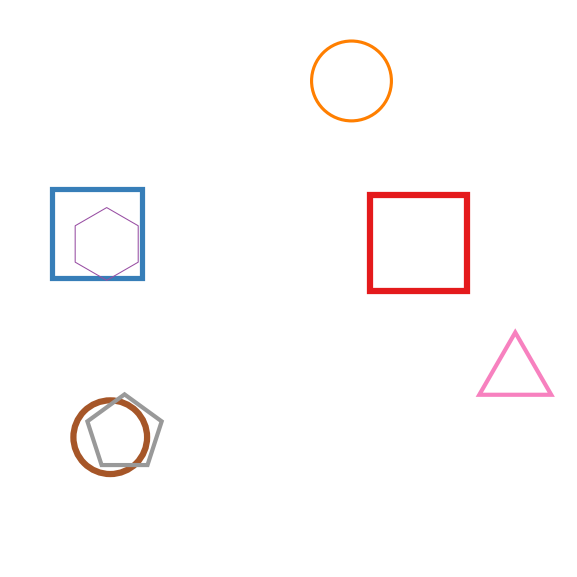[{"shape": "square", "thickness": 3, "radius": 0.42, "center": [0.725, 0.578]}, {"shape": "square", "thickness": 2.5, "radius": 0.39, "center": [0.168, 0.595]}, {"shape": "hexagon", "thickness": 0.5, "radius": 0.32, "center": [0.185, 0.577]}, {"shape": "circle", "thickness": 1.5, "radius": 0.35, "center": [0.609, 0.859]}, {"shape": "circle", "thickness": 3, "radius": 0.32, "center": [0.191, 0.242]}, {"shape": "triangle", "thickness": 2, "radius": 0.36, "center": [0.892, 0.352]}, {"shape": "pentagon", "thickness": 2, "radius": 0.34, "center": [0.216, 0.249]}]